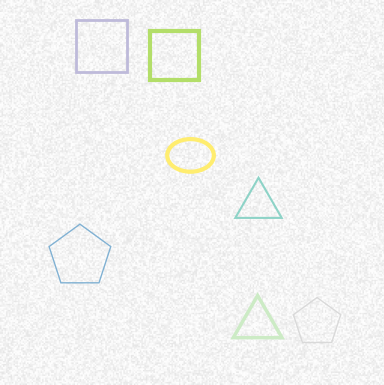[{"shape": "triangle", "thickness": 1.5, "radius": 0.35, "center": [0.671, 0.469]}, {"shape": "square", "thickness": 2, "radius": 0.33, "center": [0.263, 0.881]}, {"shape": "pentagon", "thickness": 1, "radius": 0.42, "center": [0.208, 0.334]}, {"shape": "square", "thickness": 3, "radius": 0.32, "center": [0.453, 0.856]}, {"shape": "pentagon", "thickness": 1, "radius": 0.32, "center": [0.824, 0.163]}, {"shape": "triangle", "thickness": 2.5, "radius": 0.37, "center": [0.669, 0.159]}, {"shape": "oval", "thickness": 3, "radius": 0.3, "center": [0.495, 0.596]}]